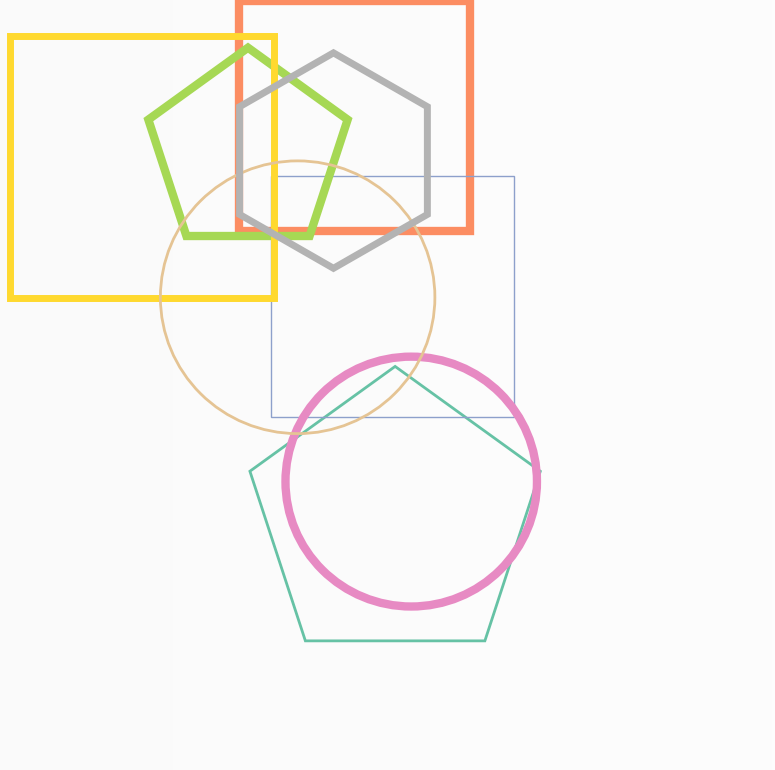[{"shape": "pentagon", "thickness": 1, "radius": 0.99, "center": [0.51, 0.327]}, {"shape": "square", "thickness": 3, "radius": 0.75, "center": [0.457, 0.85]}, {"shape": "square", "thickness": 0.5, "radius": 0.78, "center": [0.506, 0.615]}, {"shape": "circle", "thickness": 3, "radius": 0.81, "center": [0.531, 0.375]}, {"shape": "pentagon", "thickness": 3, "radius": 0.68, "center": [0.32, 0.803]}, {"shape": "square", "thickness": 2.5, "radius": 0.85, "center": [0.183, 0.783]}, {"shape": "circle", "thickness": 1, "radius": 0.89, "center": [0.384, 0.614]}, {"shape": "hexagon", "thickness": 2.5, "radius": 0.7, "center": [0.43, 0.791]}]